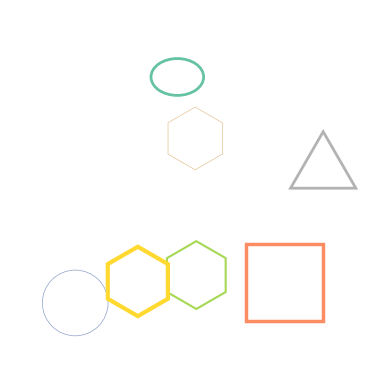[{"shape": "oval", "thickness": 2, "radius": 0.34, "center": [0.461, 0.8]}, {"shape": "square", "thickness": 2.5, "radius": 0.5, "center": [0.739, 0.266]}, {"shape": "circle", "thickness": 0.5, "radius": 0.43, "center": [0.195, 0.213]}, {"shape": "hexagon", "thickness": 1.5, "radius": 0.44, "center": [0.51, 0.286]}, {"shape": "hexagon", "thickness": 3, "radius": 0.45, "center": [0.358, 0.269]}, {"shape": "hexagon", "thickness": 0.5, "radius": 0.41, "center": [0.507, 0.64]}, {"shape": "triangle", "thickness": 2, "radius": 0.49, "center": [0.839, 0.56]}]